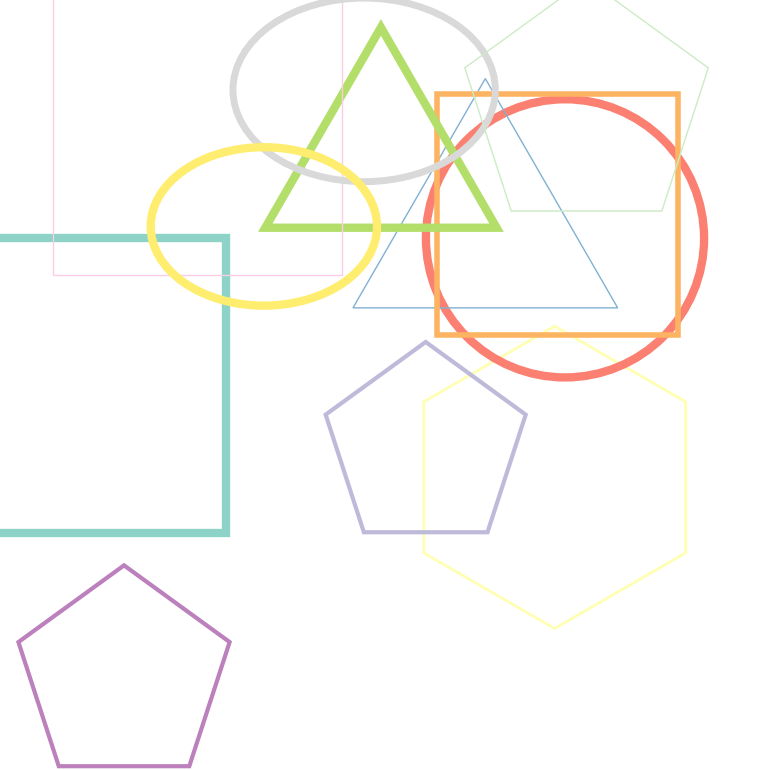[{"shape": "square", "thickness": 3, "radius": 0.96, "center": [0.102, 0.5]}, {"shape": "hexagon", "thickness": 1, "radius": 0.98, "center": [0.72, 0.38]}, {"shape": "pentagon", "thickness": 1.5, "radius": 0.68, "center": [0.553, 0.419]}, {"shape": "circle", "thickness": 3, "radius": 0.9, "center": [0.734, 0.69]}, {"shape": "triangle", "thickness": 0.5, "radius": 0.99, "center": [0.63, 0.699]}, {"shape": "square", "thickness": 2, "radius": 0.78, "center": [0.724, 0.722]}, {"shape": "triangle", "thickness": 3, "radius": 0.87, "center": [0.495, 0.791]}, {"shape": "square", "thickness": 0.5, "radius": 0.94, "center": [0.256, 0.831]}, {"shape": "oval", "thickness": 2.5, "radius": 0.85, "center": [0.473, 0.883]}, {"shape": "pentagon", "thickness": 1.5, "radius": 0.72, "center": [0.161, 0.122]}, {"shape": "pentagon", "thickness": 0.5, "radius": 0.83, "center": [0.762, 0.86]}, {"shape": "oval", "thickness": 3, "radius": 0.73, "center": [0.343, 0.706]}]